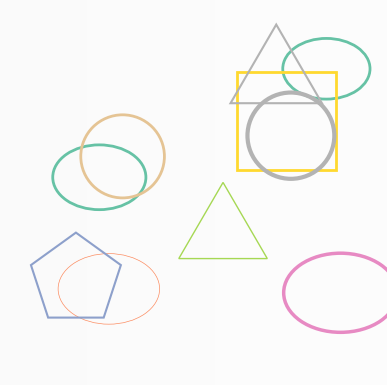[{"shape": "oval", "thickness": 2, "radius": 0.56, "center": [0.842, 0.821]}, {"shape": "oval", "thickness": 2, "radius": 0.6, "center": [0.256, 0.54]}, {"shape": "oval", "thickness": 0.5, "radius": 0.65, "center": [0.281, 0.25]}, {"shape": "pentagon", "thickness": 1.5, "radius": 0.61, "center": [0.196, 0.274]}, {"shape": "oval", "thickness": 2.5, "radius": 0.73, "center": [0.879, 0.24]}, {"shape": "triangle", "thickness": 1, "radius": 0.66, "center": [0.576, 0.394]}, {"shape": "square", "thickness": 2, "radius": 0.64, "center": [0.738, 0.685]}, {"shape": "circle", "thickness": 2, "radius": 0.54, "center": [0.316, 0.594]}, {"shape": "circle", "thickness": 3, "radius": 0.56, "center": [0.751, 0.648]}, {"shape": "triangle", "thickness": 1.5, "radius": 0.68, "center": [0.713, 0.8]}]